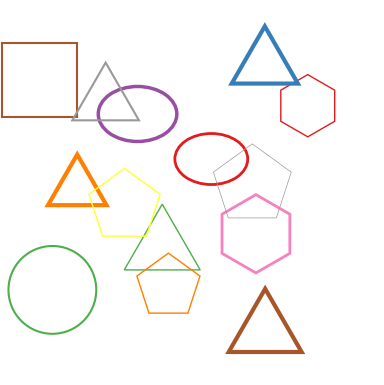[{"shape": "hexagon", "thickness": 1, "radius": 0.4, "center": [0.799, 0.725]}, {"shape": "oval", "thickness": 2, "radius": 0.47, "center": [0.549, 0.587]}, {"shape": "triangle", "thickness": 3, "radius": 0.5, "center": [0.688, 0.833]}, {"shape": "triangle", "thickness": 1, "radius": 0.57, "center": [0.421, 0.356]}, {"shape": "circle", "thickness": 1.5, "radius": 0.57, "center": [0.136, 0.247]}, {"shape": "oval", "thickness": 2.5, "radius": 0.51, "center": [0.357, 0.704]}, {"shape": "pentagon", "thickness": 1, "radius": 0.43, "center": [0.437, 0.256]}, {"shape": "triangle", "thickness": 3, "radius": 0.44, "center": [0.201, 0.511]}, {"shape": "pentagon", "thickness": 1, "radius": 0.49, "center": [0.323, 0.465]}, {"shape": "triangle", "thickness": 3, "radius": 0.55, "center": [0.689, 0.14]}, {"shape": "square", "thickness": 1.5, "radius": 0.48, "center": [0.102, 0.792]}, {"shape": "hexagon", "thickness": 2, "radius": 0.51, "center": [0.665, 0.393]}, {"shape": "triangle", "thickness": 1.5, "radius": 0.5, "center": [0.274, 0.737]}, {"shape": "pentagon", "thickness": 0.5, "radius": 0.53, "center": [0.655, 0.52]}]